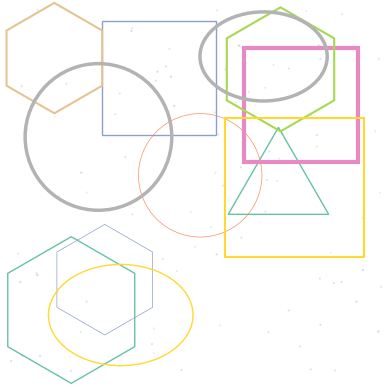[{"shape": "triangle", "thickness": 1, "radius": 0.75, "center": [0.723, 0.519]}, {"shape": "hexagon", "thickness": 1, "radius": 0.95, "center": [0.185, 0.195]}, {"shape": "circle", "thickness": 0.5, "radius": 0.8, "center": [0.52, 0.545]}, {"shape": "square", "thickness": 1, "radius": 0.74, "center": [0.413, 0.797]}, {"shape": "hexagon", "thickness": 0.5, "radius": 0.72, "center": [0.272, 0.274]}, {"shape": "square", "thickness": 3, "radius": 0.74, "center": [0.783, 0.726]}, {"shape": "hexagon", "thickness": 1.5, "radius": 0.81, "center": [0.729, 0.82]}, {"shape": "oval", "thickness": 1, "radius": 0.94, "center": [0.314, 0.182]}, {"shape": "square", "thickness": 1.5, "radius": 0.9, "center": [0.766, 0.512]}, {"shape": "hexagon", "thickness": 1.5, "radius": 0.72, "center": [0.141, 0.849]}, {"shape": "oval", "thickness": 2.5, "radius": 0.83, "center": [0.685, 0.853]}, {"shape": "circle", "thickness": 2.5, "radius": 0.95, "center": [0.256, 0.644]}]